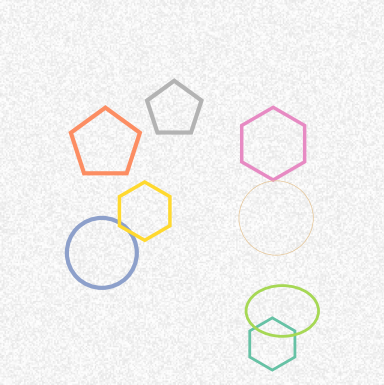[{"shape": "hexagon", "thickness": 2, "radius": 0.34, "center": [0.707, 0.107]}, {"shape": "pentagon", "thickness": 3, "radius": 0.47, "center": [0.274, 0.626]}, {"shape": "circle", "thickness": 3, "radius": 0.45, "center": [0.265, 0.343]}, {"shape": "hexagon", "thickness": 2.5, "radius": 0.47, "center": [0.71, 0.627]}, {"shape": "oval", "thickness": 2, "radius": 0.47, "center": [0.733, 0.192]}, {"shape": "hexagon", "thickness": 2.5, "radius": 0.38, "center": [0.376, 0.451]}, {"shape": "circle", "thickness": 0.5, "radius": 0.48, "center": [0.717, 0.434]}, {"shape": "pentagon", "thickness": 3, "radius": 0.37, "center": [0.453, 0.716]}]